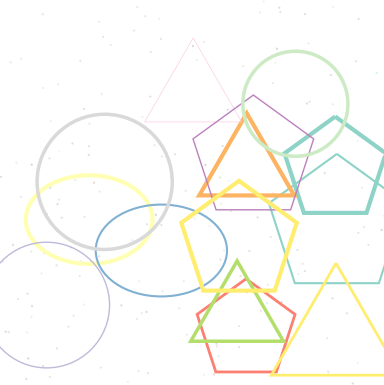[{"shape": "pentagon", "thickness": 3, "radius": 0.69, "center": [0.871, 0.559]}, {"shape": "pentagon", "thickness": 1.5, "radius": 0.93, "center": [0.875, 0.415]}, {"shape": "oval", "thickness": 3, "radius": 0.82, "center": [0.232, 0.43]}, {"shape": "circle", "thickness": 1, "radius": 0.82, "center": [0.121, 0.208]}, {"shape": "pentagon", "thickness": 2, "radius": 0.67, "center": [0.639, 0.142]}, {"shape": "oval", "thickness": 1.5, "radius": 0.85, "center": [0.419, 0.349]}, {"shape": "triangle", "thickness": 3, "radius": 0.71, "center": [0.641, 0.564]}, {"shape": "triangle", "thickness": 2.5, "radius": 0.7, "center": [0.616, 0.183]}, {"shape": "triangle", "thickness": 0.5, "radius": 0.73, "center": [0.502, 0.756]}, {"shape": "circle", "thickness": 2.5, "radius": 0.88, "center": [0.272, 0.528]}, {"shape": "pentagon", "thickness": 1, "radius": 0.82, "center": [0.658, 0.588]}, {"shape": "circle", "thickness": 2.5, "radius": 0.68, "center": [0.767, 0.73]}, {"shape": "triangle", "thickness": 2, "radius": 0.97, "center": [0.873, 0.122]}, {"shape": "pentagon", "thickness": 3, "radius": 0.79, "center": [0.621, 0.373]}]